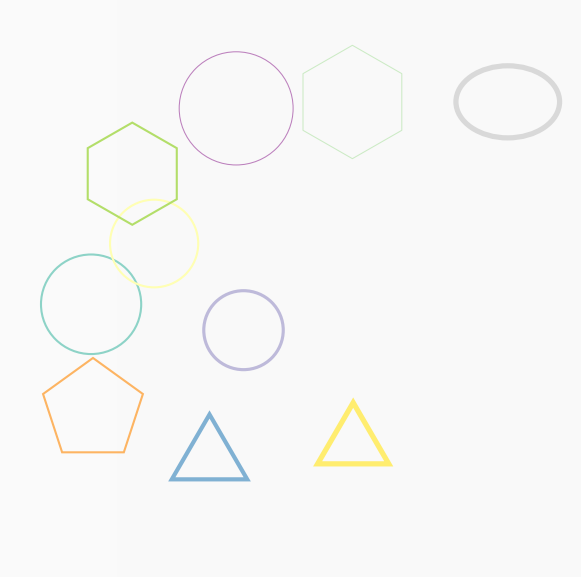[{"shape": "circle", "thickness": 1, "radius": 0.43, "center": [0.157, 0.472]}, {"shape": "circle", "thickness": 1, "radius": 0.38, "center": [0.265, 0.577]}, {"shape": "circle", "thickness": 1.5, "radius": 0.34, "center": [0.419, 0.427]}, {"shape": "triangle", "thickness": 2, "radius": 0.37, "center": [0.36, 0.207]}, {"shape": "pentagon", "thickness": 1, "radius": 0.45, "center": [0.16, 0.289]}, {"shape": "hexagon", "thickness": 1, "radius": 0.44, "center": [0.228, 0.698]}, {"shape": "oval", "thickness": 2.5, "radius": 0.45, "center": [0.874, 0.823]}, {"shape": "circle", "thickness": 0.5, "radius": 0.49, "center": [0.406, 0.811]}, {"shape": "hexagon", "thickness": 0.5, "radius": 0.49, "center": [0.606, 0.823]}, {"shape": "triangle", "thickness": 2.5, "radius": 0.35, "center": [0.608, 0.231]}]